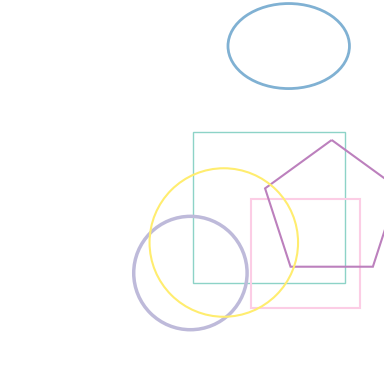[{"shape": "square", "thickness": 1, "radius": 0.99, "center": [0.7, 0.461]}, {"shape": "circle", "thickness": 2.5, "radius": 0.74, "center": [0.495, 0.291]}, {"shape": "oval", "thickness": 2, "radius": 0.79, "center": [0.75, 0.88]}, {"shape": "square", "thickness": 1.5, "radius": 0.7, "center": [0.794, 0.341]}, {"shape": "pentagon", "thickness": 1.5, "radius": 0.91, "center": [0.862, 0.454]}, {"shape": "circle", "thickness": 1.5, "radius": 0.96, "center": [0.581, 0.37]}]